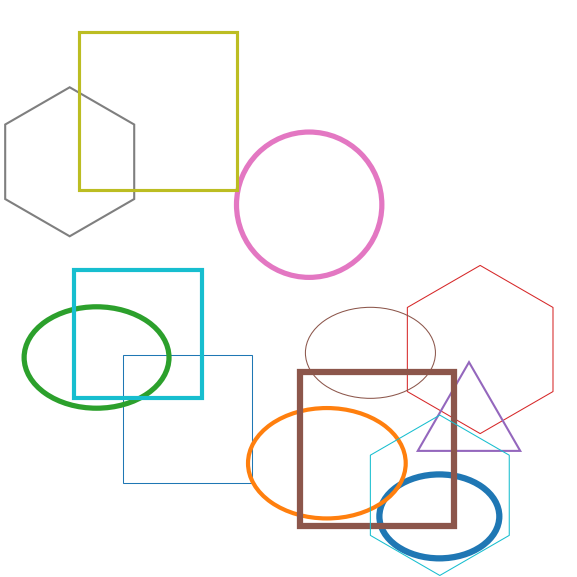[{"shape": "square", "thickness": 0.5, "radius": 0.56, "center": [0.324, 0.274]}, {"shape": "oval", "thickness": 3, "radius": 0.52, "center": [0.761, 0.105]}, {"shape": "oval", "thickness": 2, "radius": 0.68, "center": [0.566, 0.197]}, {"shape": "oval", "thickness": 2.5, "radius": 0.63, "center": [0.167, 0.38]}, {"shape": "hexagon", "thickness": 0.5, "radius": 0.73, "center": [0.831, 0.394]}, {"shape": "triangle", "thickness": 1, "radius": 0.51, "center": [0.812, 0.27]}, {"shape": "square", "thickness": 3, "radius": 0.67, "center": [0.652, 0.221]}, {"shape": "oval", "thickness": 0.5, "radius": 0.56, "center": [0.641, 0.388]}, {"shape": "circle", "thickness": 2.5, "radius": 0.63, "center": [0.535, 0.645]}, {"shape": "hexagon", "thickness": 1, "radius": 0.64, "center": [0.121, 0.719]}, {"shape": "square", "thickness": 1.5, "radius": 0.68, "center": [0.274, 0.807]}, {"shape": "hexagon", "thickness": 0.5, "radius": 0.69, "center": [0.762, 0.142]}, {"shape": "square", "thickness": 2, "radius": 0.55, "center": [0.239, 0.421]}]